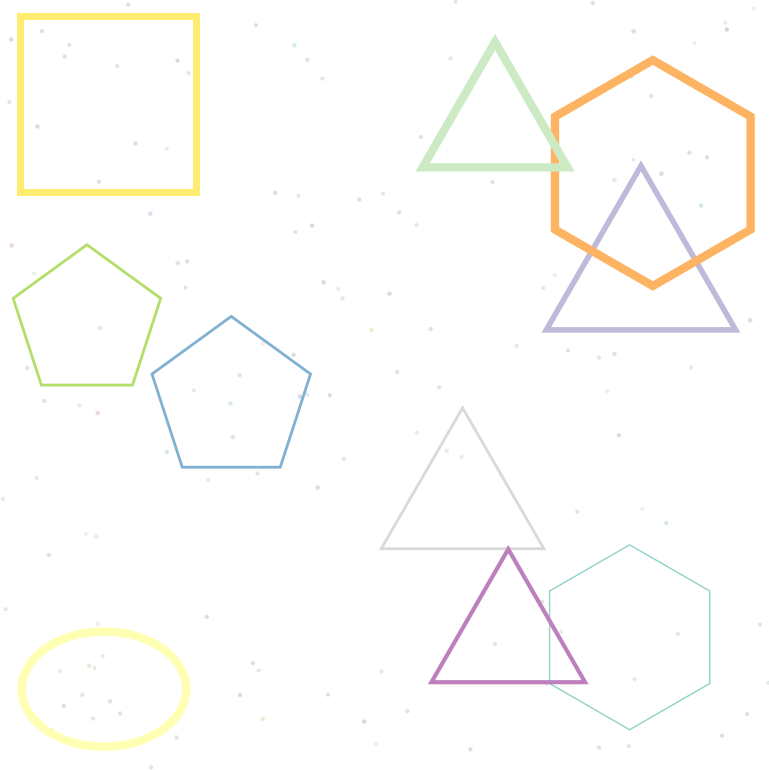[{"shape": "hexagon", "thickness": 0.5, "radius": 0.6, "center": [0.818, 0.172]}, {"shape": "oval", "thickness": 3, "radius": 0.53, "center": [0.135, 0.105]}, {"shape": "triangle", "thickness": 2, "radius": 0.71, "center": [0.832, 0.643]}, {"shape": "pentagon", "thickness": 1, "radius": 0.54, "center": [0.3, 0.481]}, {"shape": "hexagon", "thickness": 3, "radius": 0.73, "center": [0.848, 0.775]}, {"shape": "pentagon", "thickness": 1, "radius": 0.5, "center": [0.113, 0.581]}, {"shape": "triangle", "thickness": 1, "radius": 0.61, "center": [0.601, 0.348]}, {"shape": "triangle", "thickness": 1.5, "radius": 0.58, "center": [0.66, 0.172]}, {"shape": "triangle", "thickness": 3, "radius": 0.54, "center": [0.643, 0.837]}, {"shape": "square", "thickness": 2.5, "radius": 0.57, "center": [0.141, 0.865]}]